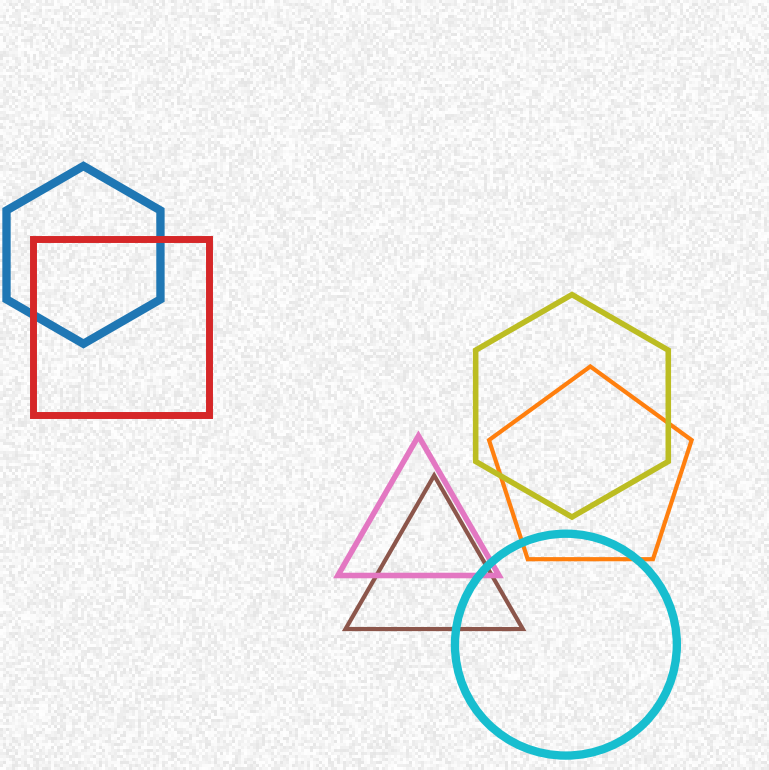[{"shape": "hexagon", "thickness": 3, "radius": 0.58, "center": [0.108, 0.669]}, {"shape": "pentagon", "thickness": 1.5, "radius": 0.69, "center": [0.767, 0.386]}, {"shape": "square", "thickness": 2.5, "radius": 0.57, "center": [0.157, 0.575]}, {"shape": "triangle", "thickness": 1.5, "radius": 0.66, "center": [0.564, 0.25]}, {"shape": "triangle", "thickness": 2, "radius": 0.6, "center": [0.543, 0.313]}, {"shape": "hexagon", "thickness": 2, "radius": 0.72, "center": [0.743, 0.473]}, {"shape": "circle", "thickness": 3, "radius": 0.72, "center": [0.735, 0.163]}]